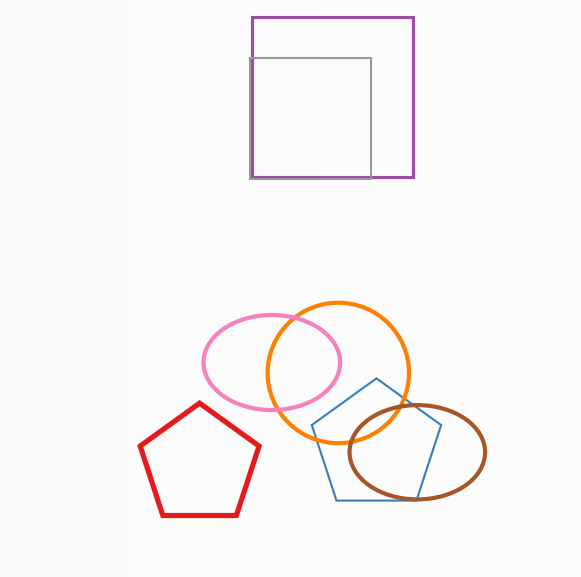[{"shape": "pentagon", "thickness": 2.5, "radius": 0.54, "center": [0.343, 0.193]}, {"shape": "pentagon", "thickness": 1, "radius": 0.58, "center": [0.648, 0.227]}, {"shape": "square", "thickness": 1.5, "radius": 0.69, "center": [0.572, 0.831]}, {"shape": "circle", "thickness": 2, "radius": 0.61, "center": [0.582, 0.353]}, {"shape": "oval", "thickness": 2, "radius": 0.58, "center": [0.718, 0.216]}, {"shape": "oval", "thickness": 2, "radius": 0.59, "center": [0.468, 0.371]}, {"shape": "square", "thickness": 1, "radius": 0.52, "center": [0.534, 0.794]}]